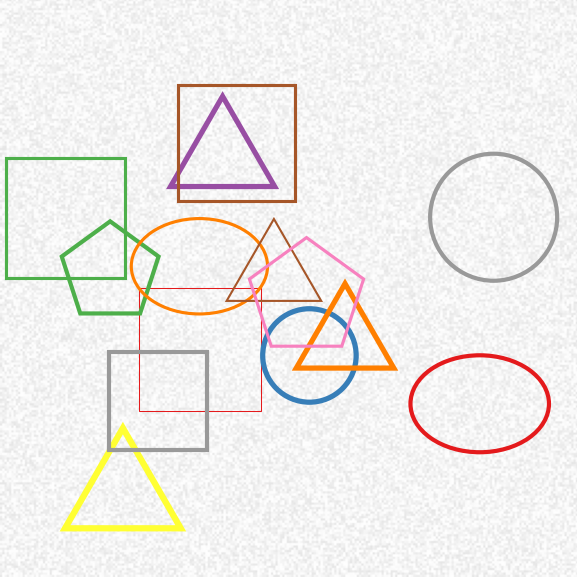[{"shape": "oval", "thickness": 2, "radius": 0.6, "center": [0.831, 0.3]}, {"shape": "square", "thickness": 0.5, "radius": 0.53, "center": [0.346, 0.394]}, {"shape": "circle", "thickness": 2.5, "radius": 0.4, "center": [0.536, 0.384]}, {"shape": "square", "thickness": 1.5, "radius": 0.52, "center": [0.113, 0.621]}, {"shape": "pentagon", "thickness": 2, "radius": 0.44, "center": [0.191, 0.528]}, {"shape": "triangle", "thickness": 2.5, "radius": 0.52, "center": [0.385, 0.728]}, {"shape": "oval", "thickness": 1.5, "radius": 0.59, "center": [0.345, 0.538]}, {"shape": "triangle", "thickness": 2.5, "radius": 0.49, "center": [0.597, 0.411]}, {"shape": "triangle", "thickness": 3, "radius": 0.58, "center": [0.213, 0.142]}, {"shape": "triangle", "thickness": 1, "radius": 0.47, "center": [0.474, 0.525]}, {"shape": "square", "thickness": 1.5, "radius": 0.51, "center": [0.41, 0.752]}, {"shape": "pentagon", "thickness": 1.5, "radius": 0.52, "center": [0.531, 0.484]}, {"shape": "square", "thickness": 2, "radius": 0.42, "center": [0.274, 0.304]}, {"shape": "circle", "thickness": 2, "radius": 0.55, "center": [0.855, 0.623]}]